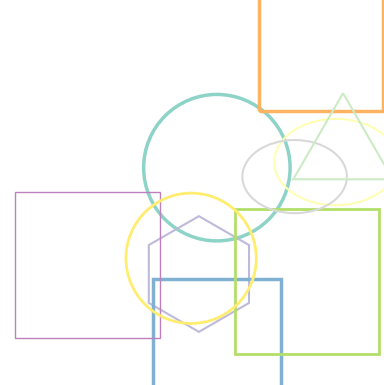[{"shape": "circle", "thickness": 2.5, "radius": 0.95, "center": [0.563, 0.564]}, {"shape": "oval", "thickness": 1.5, "radius": 0.8, "center": [0.872, 0.579]}, {"shape": "hexagon", "thickness": 1.5, "radius": 0.75, "center": [0.517, 0.288]}, {"shape": "square", "thickness": 2.5, "radius": 0.83, "center": [0.564, 0.108]}, {"shape": "square", "thickness": 2.5, "radius": 0.8, "center": [0.833, 0.874]}, {"shape": "square", "thickness": 2, "radius": 0.94, "center": [0.797, 0.269]}, {"shape": "oval", "thickness": 1.5, "radius": 0.68, "center": [0.765, 0.541]}, {"shape": "square", "thickness": 1, "radius": 0.94, "center": [0.227, 0.312]}, {"shape": "triangle", "thickness": 1.5, "radius": 0.75, "center": [0.891, 0.609]}, {"shape": "circle", "thickness": 2, "radius": 0.85, "center": [0.496, 0.329]}]